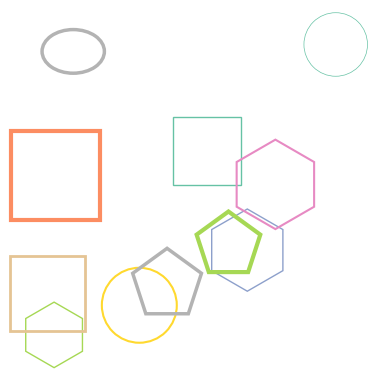[{"shape": "square", "thickness": 1, "radius": 0.45, "center": [0.537, 0.607]}, {"shape": "circle", "thickness": 0.5, "radius": 0.41, "center": [0.872, 0.884]}, {"shape": "square", "thickness": 3, "radius": 0.58, "center": [0.144, 0.544]}, {"shape": "hexagon", "thickness": 1, "radius": 0.53, "center": [0.642, 0.35]}, {"shape": "hexagon", "thickness": 1.5, "radius": 0.58, "center": [0.715, 0.521]}, {"shape": "hexagon", "thickness": 1, "radius": 0.43, "center": [0.14, 0.13]}, {"shape": "pentagon", "thickness": 3, "radius": 0.43, "center": [0.593, 0.364]}, {"shape": "circle", "thickness": 1.5, "radius": 0.49, "center": [0.362, 0.207]}, {"shape": "square", "thickness": 2, "radius": 0.49, "center": [0.124, 0.238]}, {"shape": "pentagon", "thickness": 2.5, "radius": 0.47, "center": [0.434, 0.261]}, {"shape": "oval", "thickness": 2.5, "radius": 0.4, "center": [0.19, 0.866]}]